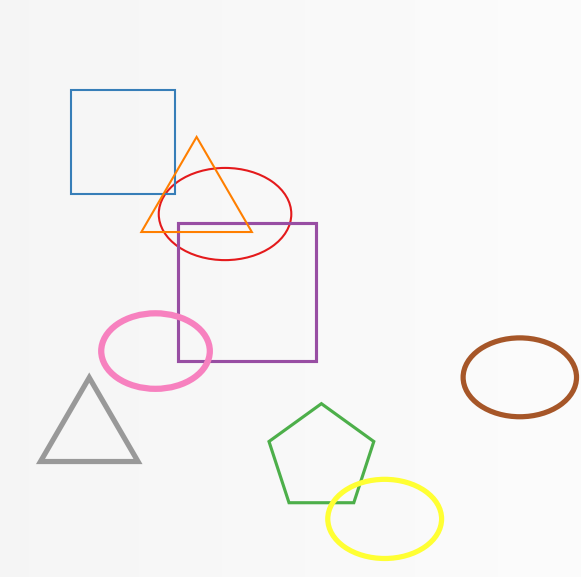[{"shape": "oval", "thickness": 1, "radius": 0.57, "center": [0.387, 0.629]}, {"shape": "square", "thickness": 1, "radius": 0.45, "center": [0.212, 0.753]}, {"shape": "pentagon", "thickness": 1.5, "radius": 0.47, "center": [0.553, 0.205]}, {"shape": "square", "thickness": 1.5, "radius": 0.59, "center": [0.424, 0.494]}, {"shape": "triangle", "thickness": 1, "radius": 0.55, "center": [0.338, 0.652]}, {"shape": "oval", "thickness": 2.5, "radius": 0.49, "center": [0.662, 0.101]}, {"shape": "oval", "thickness": 2.5, "radius": 0.49, "center": [0.894, 0.346]}, {"shape": "oval", "thickness": 3, "radius": 0.47, "center": [0.268, 0.391]}, {"shape": "triangle", "thickness": 2.5, "radius": 0.48, "center": [0.154, 0.248]}]